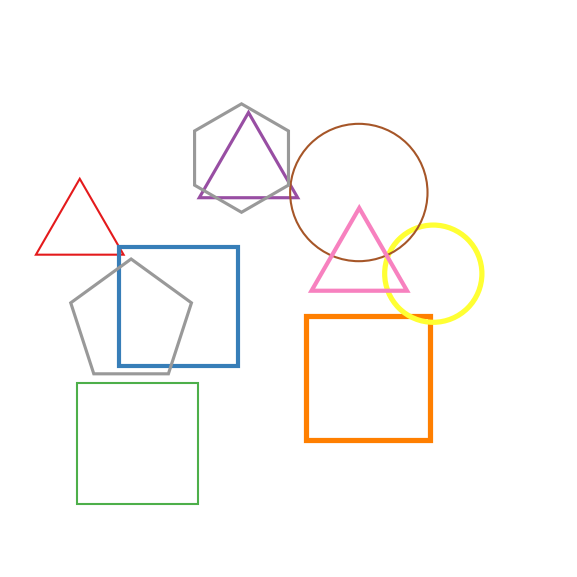[{"shape": "triangle", "thickness": 1, "radius": 0.44, "center": [0.138, 0.602]}, {"shape": "square", "thickness": 2, "radius": 0.52, "center": [0.309, 0.468]}, {"shape": "square", "thickness": 1, "radius": 0.52, "center": [0.237, 0.231]}, {"shape": "triangle", "thickness": 1.5, "radius": 0.49, "center": [0.43, 0.706]}, {"shape": "square", "thickness": 2.5, "radius": 0.53, "center": [0.637, 0.345]}, {"shape": "circle", "thickness": 2.5, "radius": 0.42, "center": [0.75, 0.525]}, {"shape": "circle", "thickness": 1, "radius": 0.59, "center": [0.621, 0.666]}, {"shape": "triangle", "thickness": 2, "radius": 0.48, "center": [0.622, 0.543]}, {"shape": "hexagon", "thickness": 1.5, "radius": 0.47, "center": [0.418, 0.725]}, {"shape": "pentagon", "thickness": 1.5, "radius": 0.55, "center": [0.227, 0.441]}]